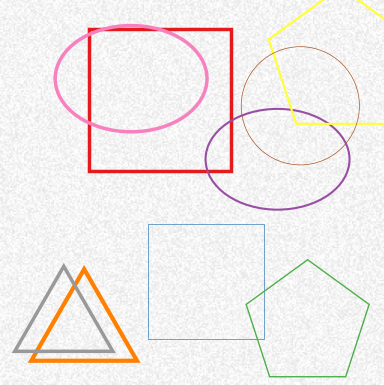[{"shape": "square", "thickness": 2.5, "radius": 0.92, "center": [0.415, 0.74]}, {"shape": "square", "thickness": 0.5, "radius": 0.75, "center": [0.535, 0.269]}, {"shape": "pentagon", "thickness": 1, "radius": 0.84, "center": [0.799, 0.157]}, {"shape": "oval", "thickness": 1.5, "radius": 0.93, "center": [0.721, 0.586]}, {"shape": "triangle", "thickness": 3, "radius": 0.79, "center": [0.219, 0.142]}, {"shape": "pentagon", "thickness": 1.5, "radius": 0.98, "center": [0.885, 0.837]}, {"shape": "circle", "thickness": 0.5, "radius": 0.77, "center": [0.78, 0.725]}, {"shape": "oval", "thickness": 2.5, "radius": 0.99, "center": [0.341, 0.796]}, {"shape": "triangle", "thickness": 2.5, "radius": 0.74, "center": [0.166, 0.161]}]